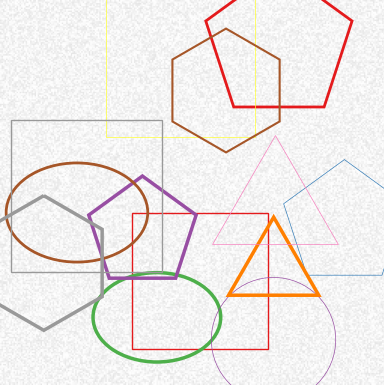[{"shape": "square", "thickness": 1, "radius": 0.88, "center": [0.521, 0.269]}, {"shape": "pentagon", "thickness": 2, "radius": 1.0, "center": [0.724, 0.884]}, {"shape": "pentagon", "thickness": 0.5, "radius": 0.83, "center": [0.895, 0.419]}, {"shape": "oval", "thickness": 2.5, "radius": 0.83, "center": [0.407, 0.176]}, {"shape": "circle", "thickness": 0.5, "radius": 0.81, "center": [0.71, 0.118]}, {"shape": "pentagon", "thickness": 2.5, "radius": 0.73, "center": [0.37, 0.396]}, {"shape": "triangle", "thickness": 2.5, "radius": 0.68, "center": [0.711, 0.301]}, {"shape": "square", "thickness": 0.5, "radius": 0.97, "center": [0.469, 0.837]}, {"shape": "hexagon", "thickness": 1.5, "radius": 0.8, "center": [0.587, 0.765]}, {"shape": "oval", "thickness": 2, "radius": 0.92, "center": [0.2, 0.448]}, {"shape": "triangle", "thickness": 0.5, "radius": 0.94, "center": [0.715, 0.459]}, {"shape": "square", "thickness": 1, "radius": 0.98, "center": [0.225, 0.492]}, {"shape": "hexagon", "thickness": 2.5, "radius": 0.87, "center": [0.114, 0.317]}]